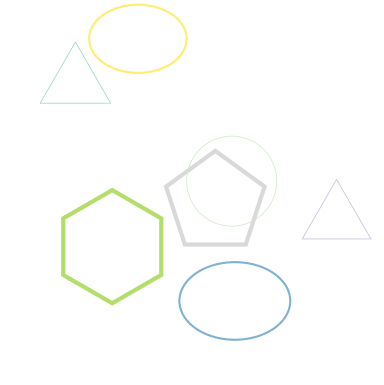[{"shape": "triangle", "thickness": 0.5, "radius": 0.53, "center": [0.196, 0.785]}, {"shape": "triangle", "thickness": 0.5, "radius": 0.52, "center": [0.874, 0.431]}, {"shape": "oval", "thickness": 1.5, "radius": 0.72, "center": [0.61, 0.218]}, {"shape": "hexagon", "thickness": 3, "radius": 0.73, "center": [0.292, 0.359]}, {"shape": "pentagon", "thickness": 3, "radius": 0.67, "center": [0.559, 0.474]}, {"shape": "circle", "thickness": 0.5, "radius": 0.58, "center": [0.602, 0.53]}, {"shape": "oval", "thickness": 1.5, "radius": 0.63, "center": [0.358, 0.899]}]